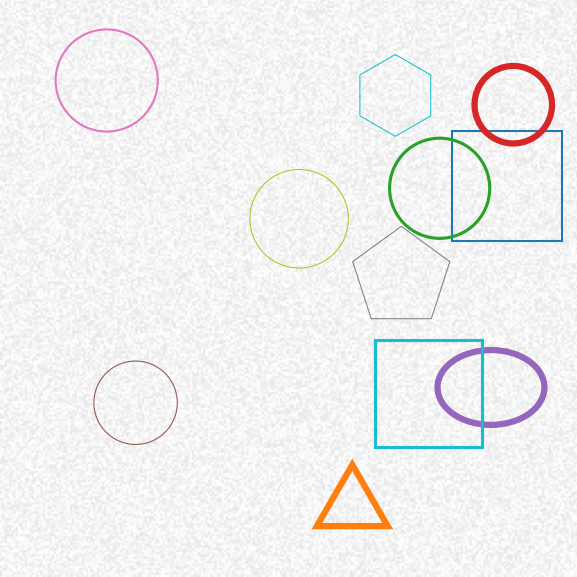[{"shape": "square", "thickness": 1, "radius": 0.47, "center": [0.878, 0.677]}, {"shape": "triangle", "thickness": 3, "radius": 0.35, "center": [0.61, 0.123]}, {"shape": "circle", "thickness": 1.5, "radius": 0.43, "center": [0.761, 0.673]}, {"shape": "circle", "thickness": 3, "radius": 0.34, "center": [0.889, 0.818]}, {"shape": "oval", "thickness": 3, "radius": 0.46, "center": [0.85, 0.328]}, {"shape": "circle", "thickness": 0.5, "radius": 0.36, "center": [0.235, 0.302]}, {"shape": "circle", "thickness": 1, "radius": 0.44, "center": [0.185, 0.86]}, {"shape": "pentagon", "thickness": 0.5, "radius": 0.44, "center": [0.695, 0.519]}, {"shape": "circle", "thickness": 0.5, "radius": 0.43, "center": [0.518, 0.62]}, {"shape": "hexagon", "thickness": 0.5, "radius": 0.35, "center": [0.685, 0.834]}, {"shape": "square", "thickness": 1.5, "radius": 0.47, "center": [0.742, 0.318]}]